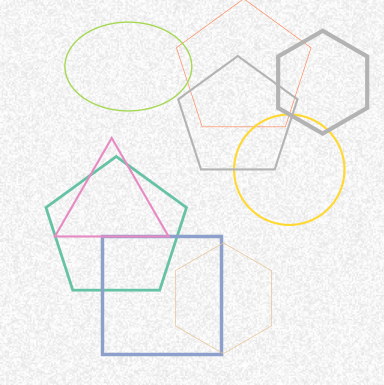[{"shape": "pentagon", "thickness": 2, "radius": 0.96, "center": [0.302, 0.402]}, {"shape": "pentagon", "thickness": 0.5, "radius": 0.92, "center": [0.633, 0.819]}, {"shape": "square", "thickness": 2.5, "radius": 0.77, "center": [0.42, 0.234]}, {"shape": "triangle", "thickness": 1.5, "radius": 0.85, "center": [0.29, 0.471]}, {"shape": "oval", "thickness": 1, "radius": 0.82, "center": [0.333, 0.827]}, {"shape": "circle", "thickness": 1.5, "radius": 0.72, "center": [0.751, 0.559]}, {"shape": "hexagon", "thickness": 0.5, "radius": 0.72, "center": [0.58, 0.225]}, {"shape": "hexagon", "thickness": 3, "radius": 0.67, "center": [0.838, 0.787]}, {"shape": "pentagon", "thickness": 1.5, "radius": 0.81, "center": [0.618, 0.692]}]